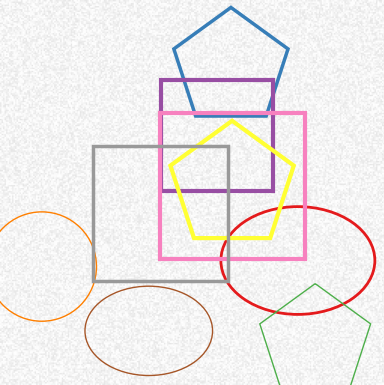[{"shape": "oval", "thickness": 2, "radius": 1.0, "center": [0.774, 0.323]}, {"shape": "pentagon", "thickness": 2.5, "radius": 0.78, "center": [0.6, 0.825]}, {"shape": "pentagon", "thickness": 1, "radius": 0.76, "center": [0.819, 0.112]}, {"shape": "square", "thickness": 3, "radius": 0.72, "center": [0.564, 0.648]}, {"shape": "circle", "thickness": 1, "radius": 0.71, "center": [0.109, 0.308]}, {"shape": "pentagon", "thickness": 3, "radius": 0.84, "center": [0.603, 0.518]}, {"shape": "oval", "thickness": 1, "radius": 0.83, "center": [0.386, 0.141]}, {"shape": "square", "thickness": 3, "radius": 0.95, "center": [0.604, 0.518]}, {"shape": "square", "thickness": 2.5, "radius": 0.88, "center": [0.417, 0.445]}]